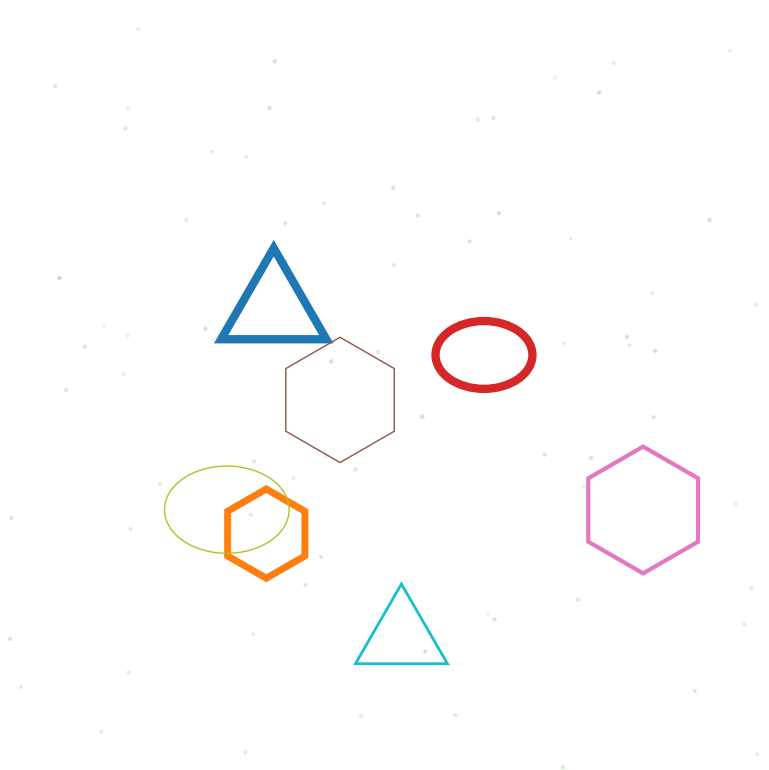[{"shape": "triangle", "thickness": 3, "radius": 0.39, "center": [0.355, 0.599]}, {"shape": "hexagon", "thickness": 2.5, "radius": 0.29, "center": [0.346, 0.307]}, {"shape": "oval", "thickness": 3, "radius": 0.31, "center": [0.629, 0.539]}, {"shape": "hexagon", "thickness": 0.5, "radius": 0.41, "center": [0.442, 0.481]}, {"shape": "hexagon", "thickness": 1.5, "radius": 0.41, "center": [0.835, 0.338]}, {"shape": "oval", "thickness": 0.5, "radius": 0.4, "center": [0.295, 0.338]}, {"shape": "triangle", "thickness": 1, "radius": 0.34, "center": [0.521, 0.173]}]